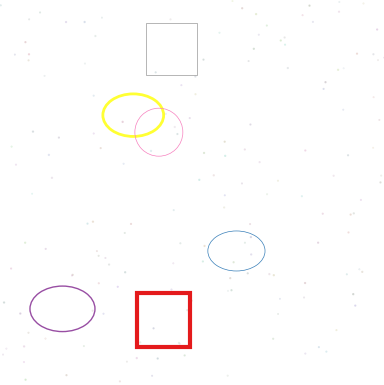[{"shape": "square", "thickness": 3, "radius": 0.35, "center": [0.424, 0.169]}, {"shape": "oval", "thickness": 0.5, "radius": 0.37, "center": [0.614, 0.348]}, {"shape": "oval", "thickness": 1, "radius": 0.42, "center": [0.162, 0.198]}, {"shape": "oval", "thickness": 2, "radius": 0.39, "center": [0.346, 0.701]}, {"shape": "circle", "thickness": 0.5, "radius": 0.31, "center": [0.413, 0.657]}, {"shape": "square", "thickness": 0.5, "radius": 0.33, "center": [0.445, 0.873]}]